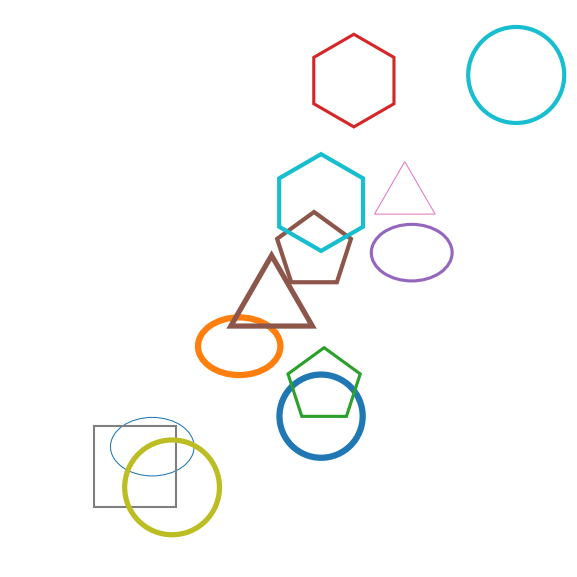[{"shape": "oval", "thickness": 0.5, "radius": 0.36, "center": [0.264, 0.226]}, {"shape": "circle", "thickness": 3, "radius": 0.36, "center": [0.556, 0.279]}, {"shape": "oval", "thickness": 3, "radius": 0.36, "center": [0.414, 0.4]}, {"shape": "pentagon", "thickness": 1.5, "radius": 0.33, "center": [0.561, 0.331]}, {"shape": "hexagon", "thickness": 1.5, "radius": 0.4, "center": [0.613, 0.86]}, {"shape": "oval", "thickness": 1.5, "radius": 0.35, "center": [0.713, 0.562]}, {"shape": "pentagon", "thickness": 2, "radius": 0.34, "center": [0.544, 0.565]}, {"shape": "triangle", "thickness": 2.5, "radius": 0.41, "center": [0.47, 0.475]}, {"shape": "triangle", "thickness": 0.5, "radius": 0.3, "center": [0.701, 0.659]}, {"shape": "square", "thickness": 1, "radius": 0.35, "center": [0.234, 0.191]}, {"shape": "circle", "thickness": 2.5, "radius": 0.41, "center": [0.298, 0.155]}, {"shape": "circle", "thickness": 2, "radius": 0.42, "center": [0.894, 0.869]}, {"shape": "hexagon", "thickness": 2, "radius": 0.42, "center": [0.556, 0.648]}]